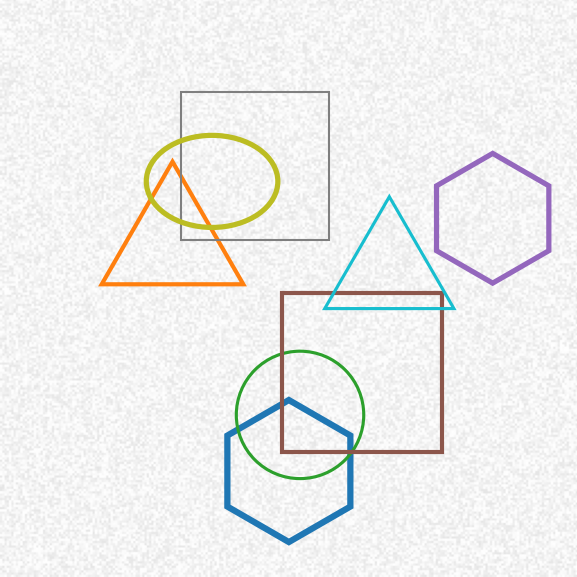[{"shape": "hexagon", "thickness": 3, "radius": 0.61, "center": [0.5, 0.183]}, {"shape": "triangle", "thickness": 2, "radius": 0.71, "center": [0.299, 0.578]}, {"shape": "circle", "thickness": 1.5, "radius": 0.55, "center": [0.52, 0.281]}, {"shape": "hexagon", "thickness": 2.5, "radius": 0.56, "center": [0.853, 0.621]}, {"shape": "square", "thickness": 2, "radius": 0.69, "center": [0.627, 0.354]}, {"shape": "square", "thickness": 1, "radius": 0.64, "center": [0.441, 0.711]}, {"shape": "oval", "thickness": 2.5, "radius": 0.57, "center": [0.367, 0.685]}, {"shape": "triangle", "thickness": 1.5, "radius": 0.65, "center": [0.674, 0.529]}]